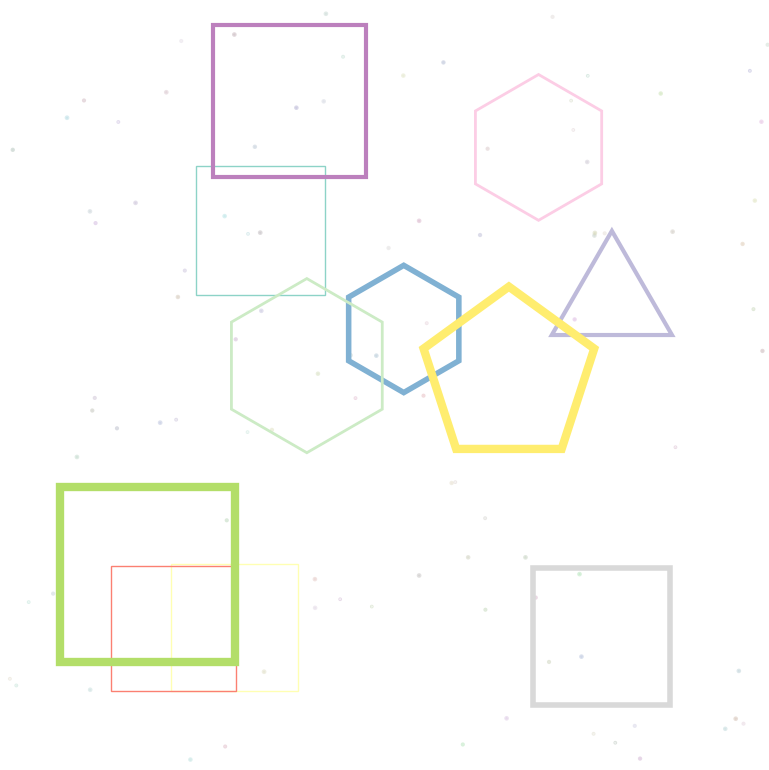[{"shape": "square", "thickness": 0.5, "radius": 0.42, "center": [0.338, 0.7]}, {"shape": "square", "thickness": 0.5, "radius": 0.41, "center": [0.305, 0.185]}, {"shape": "triangle", "thickness": 1.5, "radius": 0.45, "center": [0.795, 0.61]}, {"shape": "square", "thickness": 0.5, "radius": 0.4, "center": [0.226, 0.184]}, {"shape": "hexagon", "thickness": 2, "radius": 0.41, "center": [0.524, 0.573]}, {"shape": "square", "thickness": 3, "radius": 0.57, "center": [0.192, 0.254]}, {"shape": "hexagon", "thickness": 1, "radius": 0.47, "center": [0.699, 0.809]}, {"shape": "square", "thickness": 2, "radius": 0.44, "center": [0.781, 0.173]}, {"shape": "square", "thickness": 1.5, "radius": 0.5, "center": [0.376, 0.869]}, {"shape": "hexagon", "thickness": 1, "radius": 0.57, "center": [0.398, 0.525]}, {"shape": "pentagon", "thickness": 3, "radius": 0.58, "center": [0.661, 0.511]}]